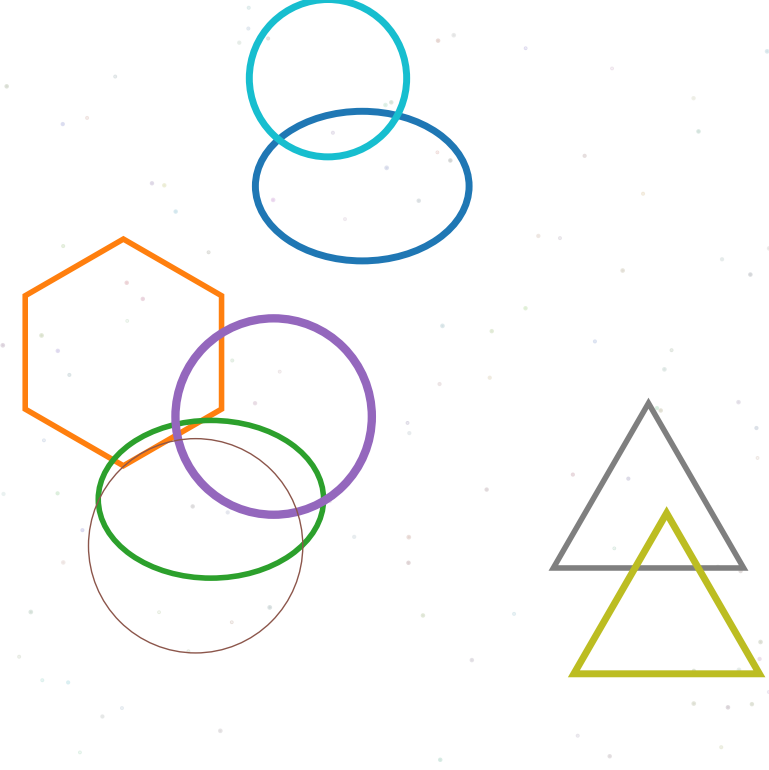[{"shape": "oval", "thickness": 2.5, "radius": 0.69, "center": [0.47, 0.758]}, {"shape": "hexagon", "thickness": 2, "radius": 0.74, "center": [0.16, 0.542]}, {"shape": "oval", "thickness": 2, "radius": 0.73, "center": [0.274, 0.352]}, {"shape": "circle", "thickness": 3, "radius": 0.64, "center": [0.355, 0.459]}, {"shape": "circle", "thickness": 0.5, "radius": 0.7, "center": [0.254, 0.291]}, {"shape": "triangle", "thickness": 2, "radius": 0.71, "center": [0.842, 0.334]}, {"shape": "triangle", "thickness": 2.5, "radius": 0.7, "center": [0.866, 0.194]}, {"shape": "circle", "thickness": 2.5, "radius": 0.51, "center": [0.426, 0.898]}]